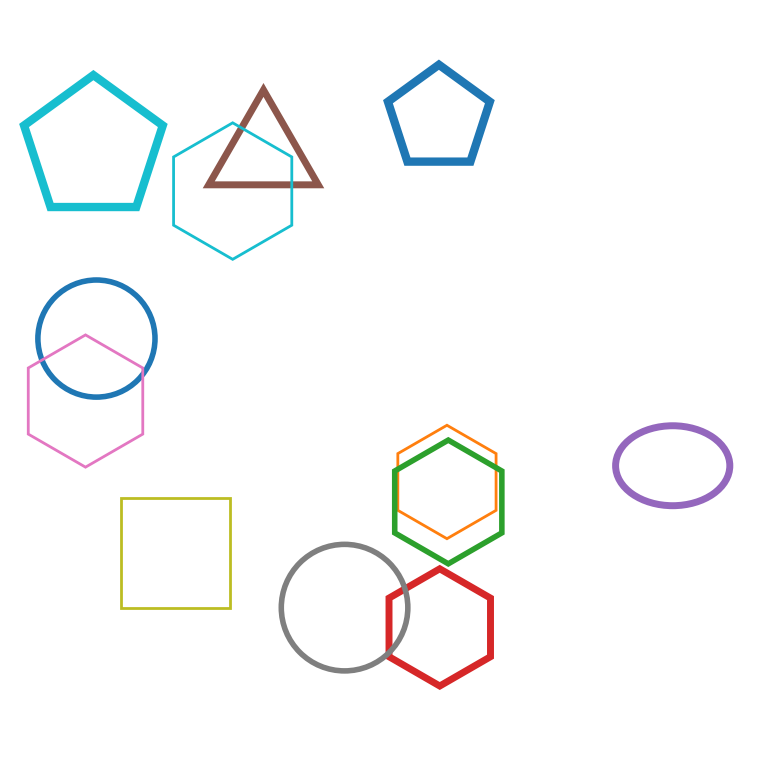[{"shape": "pentagon", "thickness": 3, "radius": 0.35, "center": [0.57, 0.846]}, {"shape": "circle", "thickness": 2, "radius": 0.38, "center": [0.125, 0.56]}, {"shape": "hexagon", "thickness": 1, "radius": 0.37, "center": [0.58, 0.374]}, {"shape": "hexagon", "thickness": 2, "radius": 0.4, "center": [0.582, 0.348]}, {"shape": "hexagon", "thickness": 2.5, "radius": 0.38, "center": [0.571, 0.185]}, {"shape": "oval", "thickness": 2.5, "radius": 0.37, "center": [0.874, 0.395]}, {"shape": "triangle", "thickness": 2.5, "radius": 0.41, "center": [0.342, 0.801]}, {"shape": "hexagon", "thickness": 1, "radius": 0.43, "center": [0.111, 0.479]}, {"shape": "circle", "thickness": 2, "radius": 0.41, "center": [0.447, 0.211]}, {"shape": "square", "thickness": 1, "radius": 0.35, "center": [0.228, 0.282]}, {"shape": "hexagon", "thickness": 1, "radius": 0.44, "center": [0.302, 0.752]}, {"shape": "pentagon", "thickness": 3, "radius": 0.47, "center": [0.121, 0.808]}]